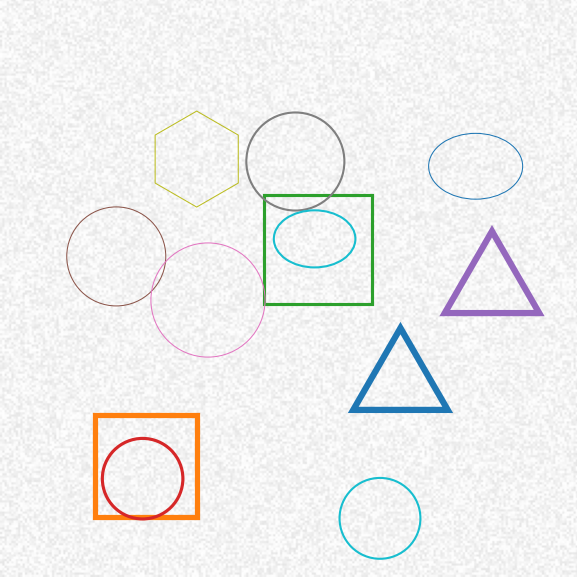[{"shape": "triangle", "thickness": 3, "radius": 0.47, "center": [0.693, 0.337]}, {"shape": "oval", "thickness": 0.5, "radius": 0.41, "center": [0.824, 0.711]}, {"shape": "square", "thickness": 2.5, "radius": 0.44, "center": [0.253, 0.192]}, {"shape": "square", "thickness": 1.5, "radius": 0.47, "center": [0.55, 0.567]}, {"shape": "circle", "thickness": 1.5, "radius": 0.35, "center": [0.247, 0.17]}, {"shape": "triangle", "thickness": 3, "radius": 0.47, "center": [0.852, 0.504]}, {"shape": "circle", "thickness": 0.5, "radius": 0.43, "center": [0.201, 0.555]}, {"shape": "circle", "thickness": 0.5, "radius": 0.49, "center": [0.36, 0.48]}, {"shape": "circle", "thickness": 1, "radius": 0.42, "center": [0.511, 0.719]}, {"shape": "hexagon", "thickness": 0.5, "radius": 0.42, "center": [0.341, 0.724]}, {"shape": "circle", "thickness": 1, "radius": 0.35, "center": [0.658, 0.102]}, {"shape": "oval", "thickness": 1, "radius": 0.35, "center": [0.545, 0.586]}]